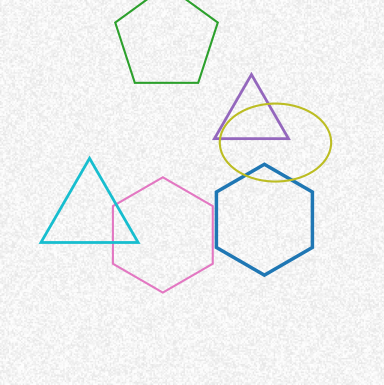[{"shape": "hexagon", "thickness": 2.5, "radius": 0.72, "center": [0.687, 0.429]}, {"shape": "pentagon", "thickness": 1.5, "radius": 0.7, "center": [0.433, 0.898]}, {"shape": "triangle", "thickness": 2, "radius": 0.56, "center": [0.653, 0.695]}, {"shape": "hexagon", "thickness": 1.5, "radius": 0.75, "center": [0.423, 0.39]}, {"shape": "oval", "thickness": 1.5, "radius": 0.72, "center": [0.716, 0.63]}, {"shape": "triangle", "thickness": 2, "radius": 0.73, "center": [0.233, 0.443]}]